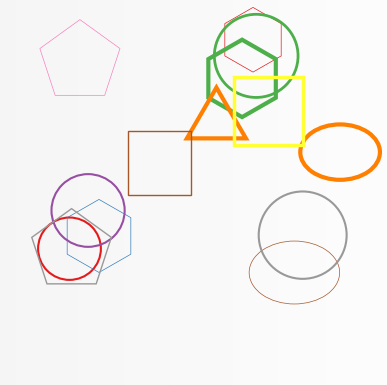[{"shape": "hexagon", "thickness": 0.5, "radius": 0.42, "center": [0.653, 0.897]}, {"shape": "circle", "thickness": 1.5, "radius": 0.4, "center": [0.179, 0.354]}, {"shape": "hexagon", "thickness": 0.5, "radius": 0.47, "center": [0.255, 0.387]}, {"shape": "circle", "thickness": 2, "radius": 0.54, "center": [0.661, 0.855]}, {"shape": "hexagon", "thickness": 3, "radius": 0.5, "center": [0.625, 0.796]}, {"shape": "circle", "thickness": 1.5, "radius": 0.47, "center": [0.227, 0.453]}, {"shape": "oval", "thickness": 3, "radius": 0.51, "center": [0.878, 0.605]}, {"shape": "triangle", "thickness": 3, "radius": 0.44, "center": [0.558, 0.685]}, {"shape": "square", "thickness": 2.5, "radius": 0.44, "center": [0.693, 0.712]}, {"shape": "square", "thickness": 1, "radius": 0.41, "center": [0.411, 0.577]}, {"shape": "oval", "thickness": 0.5, "radius": 0.58, "center": [0.76, 0.292]}, {"shape": "pentagon", "thickness": 0.5, "radius": 0.54, "center": [0.206, 0.84]}, {"shape": "pentagon", "thickness": 1, "radius": 0.54, "center": [0.185, 0.35]}, {"shape": "circle", "thickness": 1.5, "radius": 0.57, "center": [0.781, 0.389]}]